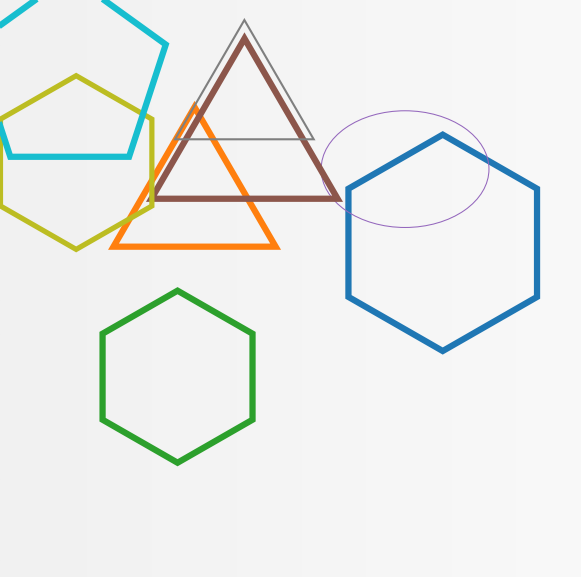[{"shape": "hexagon", "thickness": 3, "radius": 0.94, "center": [0.762, 0.579]}, {"shape": "triangle", "thickness": 3, "radius": 0.81, "center": [0.335, 0.653]}, {"shape": "hexagon", "thickness": 3, "radius": 0.74, "center": [0.305, 0.347]}, {"shape": "oval", "thickness": 0.5, "radius": 0.72, "center": [0.697, 0.706]}, {"shape": "triangle", "thickness": 3, "radius": 0.92, "center": [0.421, 0.747]}, {"shape": "triangle", "thickness": 1, "radius": 0.69, "center": [0.42, 0.827]}, {"shape": "hexagon", "thickness": 2.5, "radius": 0.75, "center": [0.131, 0.718]}, {"shape": "pentagon", "thickness": 3, "radius": 0.87, "center": [0.12, 0.868]}]